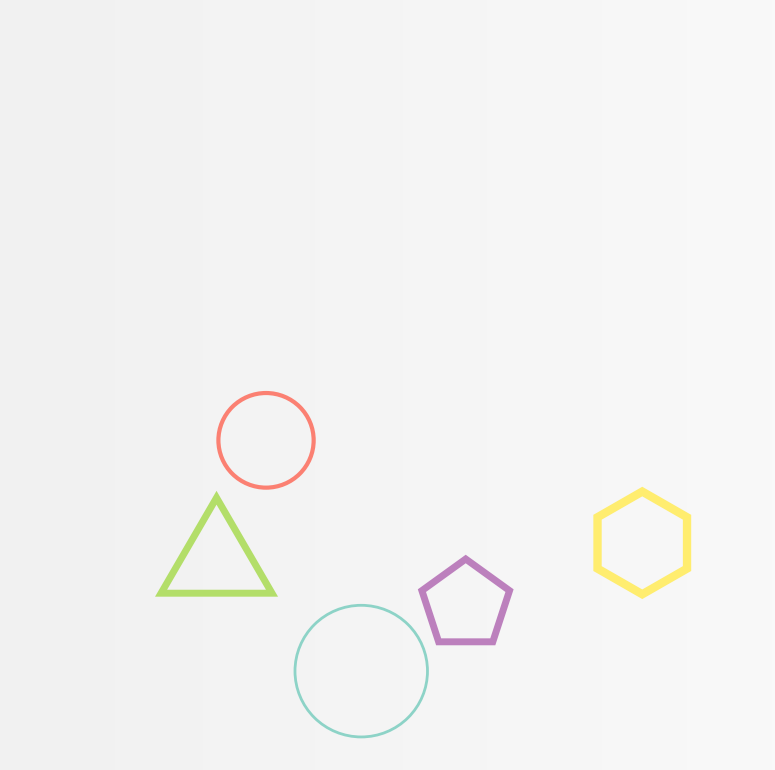[{"shape": "circle", "thickness": 1, "radius": 0.43, "center": [0.466, 0.128]}, {"shape": "circle", "thickness": 1.5, "radius": 0.31, "center": [0.343, 0.428]}, {"shape": "triangle", "thickness": 2.5, "radius": 0.41, "center": [0.279, 0.271]}, {"shape": "pentagon", "thickness": 2.5, "radius": 0.3, "center": [0.601, 0.215]}, {"shape": "hexagon", "thickness": 3, "radius": 0.33, "center": [0.829, 0.295]}]